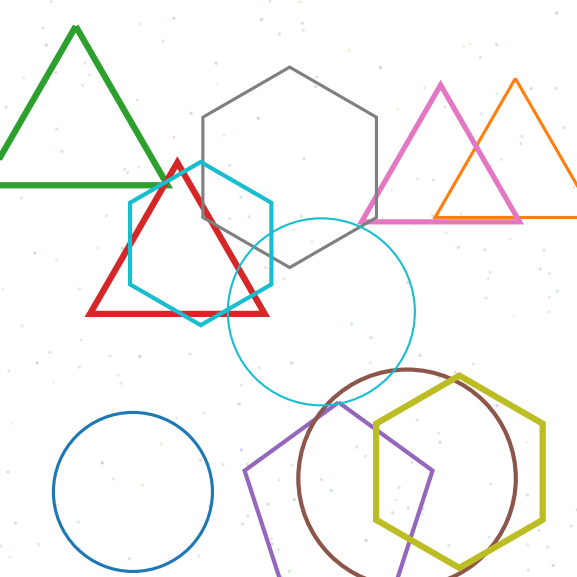[{"shape": "circle", "thickness": 1.5, "radius": 0.69, "center": [0.23, 0.147]}, {"shape": "triangle", "thickness": 1.5, "radius": 0.8, "center": [0.892, 0.703]}, {"shape": "triangle", "thickness": 3, "radius": 0.92, "center": [0.131, 0.77]}, {"shape": "triangle", "thickness": 3, "radius": 0.87, "center": [0.307, 0.543]}, {"shape": "pentagon", "thickness": 2, "radius": 0.86, "center": [0.586, 0.131]}, {"shape": "circle", "thickness": 2, "radius": 0.94, "center": [0.705, 0.171]}, {"shape": "triangle", "thickness": 2.5, "radius": 0.79, "center": [0.763, 0.694]}, {"shape": "hexagon", "thickness": 1.5, "radius": 0.87, "center": [0.502, 0.709]}, {"shape": "hexagon", "thickness": 3, "radius": 0.83, "center": [0.795, 0.182]}, {"shape": "circle", "thickness": 1, "radius": 0.81, "center": [0.556, 0.459]}, {"shape": "hexagon", "thickness": 2, "radius": 0.71, "center": [0.348, 0.577]}]